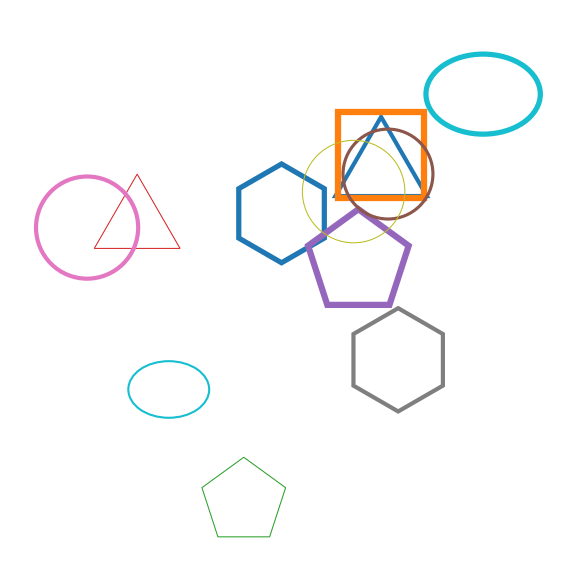[{"shape": "hexagon", "thickness": 2.5, "radius": 0.43, "center": [0.488, 0.63]}, {"shape": "triangle", "thickness": 2, "radius": 0.46, "center": [0.66, 0.705]}, {"shape": "square", "thickness": 3, "radius": 0.37, "center": [0.659, 0.731]}, {"shape": "pentagon", "thickness": 0.5, "radius": 0.38, "center": [0.422, 0.131]}, {"shape": "triangle", "thickness": 0.5, "radius": 0.43, "center": [0.238, 0.612]}, {"shape": "pentagon", "thickness": 3, "radius": 0.46, "center": [0.621, 0.545]}, {"shape": "circle", "thickness": 1.5, "radius": 0.39, "center": [0.672, 0.698]}, {"shape": "circle", "thickness": 2, "radius": 0.44, "center": [0.151, 0.605]}, {"shape": "hexagon", "thickness": 2, "radius": 0.45, "center": [0.689, 0.376]}, {"shape": "circle", "thickness": 0.5, "radius": 0.44, "center": [0.612, 0.667]}, {"shape": "oval", "thickness": 1, "radius": 0.35, "center": [0.292, 0.325]}, {"shape": "oval", "thickness": 2.5, "radius": 0.5, "center": [0.837, 0.836]}]